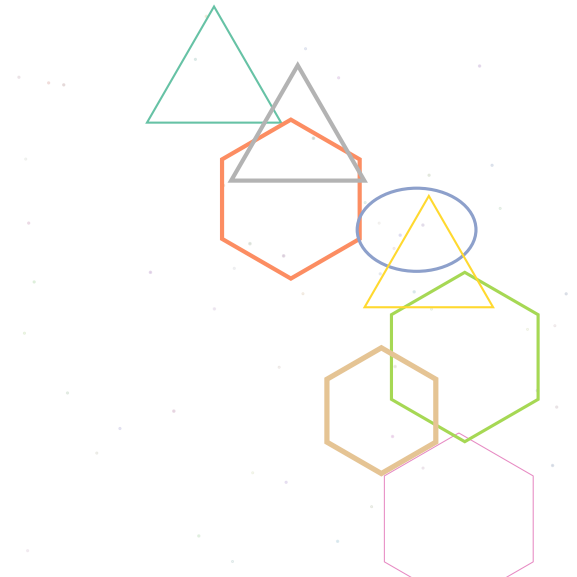[{"shape": "triangle", "thickness": 1, "radius": 0.67, "center": [0.371, 0.854]}, {"shape": "hexagon", "thickness": 2, "radius": 0.69, "center": [0.504, 0.654]}, {"shape": "oval", "thickness": 1.5, "radius": 0.51, "center": [0.721, 0.601]}, {"shape": "hexagon", "thickness": 0.5, "radius": 0.74, "center": [0.794, 0.101]}, {"shape": "hexagon", "thickness": 1.5, "radius": 0.73, "center": [0.805, 0.381]}, {"shape": "triangle", "thickness": 1, "radius": 0.64, "center": [0.743, 0.531]}, {"shape": "hexagon", "thickness": 2.5, "radius": 0.54, "center": [0.66, 0.288]}, {"shape": "triangle", "thickness": 2, "radius": 0.67, "center": [0.516, 0.753]}]